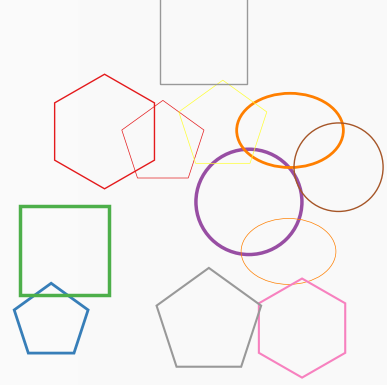[{"shape": "pentagon", "thickness": 0.5, "radius": 0.56, "center": [0.42, 0.628]}, {"shape": "hexagon", "thickness": 1, "radius": 0.74, "center": [0.27, 0.658]}, {"shape": "pentagon", "thickness": 2, "radius": 0.5, "center": [0.132, 0.164]}, {"shape": "square", "thickness": 2.5, "radius": 0.57, "center": [0.166, 0.349]}, {"shape": "circle", "thickness": 2.5, "radius": 0.68, "center": [0.642, 0.476]}, {"shape": "oval", "thickness": 0.5, "radius": 0.61, "center": [0.745, 0.347]}, {"shape": "oval", "thickness": 2, "radius": 0.69, "center": [0.748, 0.661]}, {"shape": "pentagon", "thickness": 0.5, "radius": 0.6, "center": [0.575, 0.672]}, {"shape": "circle", "thickness": 1, "radius": 0.57, "center": [0.874, 0.566]}, {"shape": "hexagon", "thickness": 1.5, "radius": 0.64, "center": [0.779, 0.148]}, {"shape": "square", "thickness": 1, "radius": 0.56, "center": [0.526, 0.893]}, {"shape": "pentagon", "thickness": 1.5, "radius": 0.71, "center": [0.539, 0.162]}]